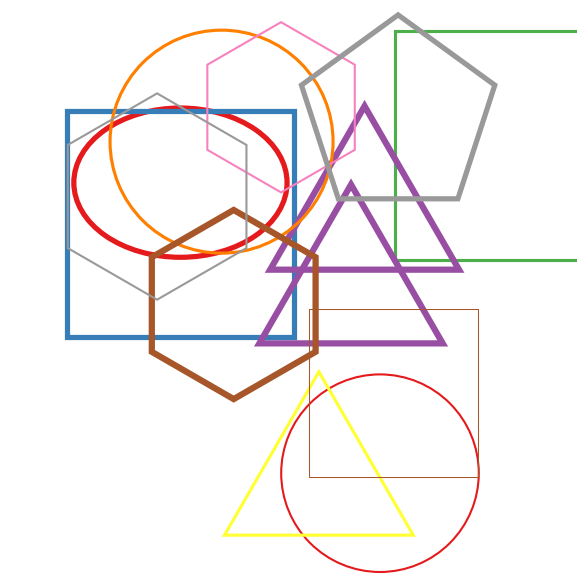[{"shape": "circle", "thickness": 1, "radius": 0.86, "center": [0.658, 0.18]}, {"shape": "oval", "thickness": 2.5, "radius": 0.92, "center": [0.312, 0.683]}, {"shape": "square", "thickness": 2.5, "radius": 0.98, "center": [0.313, 0.612]}, {"shape": "square", "thickness": 1.5, "radius": 0.99, "center": [0.881, 0.747]}, {"shape": "triangle", "thickness": 3, "radius": 0.92, "center": [0.608, 0.496]}, {"shape": "triangle", "thickness": 3, "radius": 0.94, "center": [0.631, 0.627]}, {"shape": "circle", "thickness": 1.5, "radius": 0.97, "center": [0.384, 0.754]}, {"shape": "triangle", "thickness": 1.5, "radius": 0.94, "center": [0.552, 0.167]}, {"shape": "hexagon", "thickness": 3, "radius": 0.82, "center": [0.405, 0.472]}, {"shape": "square", "thickness": 0.5, "radius": 0.73, "center": [0.681, 0.319]}, {"shape": "hexagon", "thickness": 1, "radius": 0.74, "center": [0.487, 0.813]}, {"shape": "hexagon", "thickness": 1, "radius": 0.89, "center": [0.272, 0.659]}, {"shape": "pentagon", "thickness": 2.5, "radius": 0.88, "center": [0.689, 0.797]}]